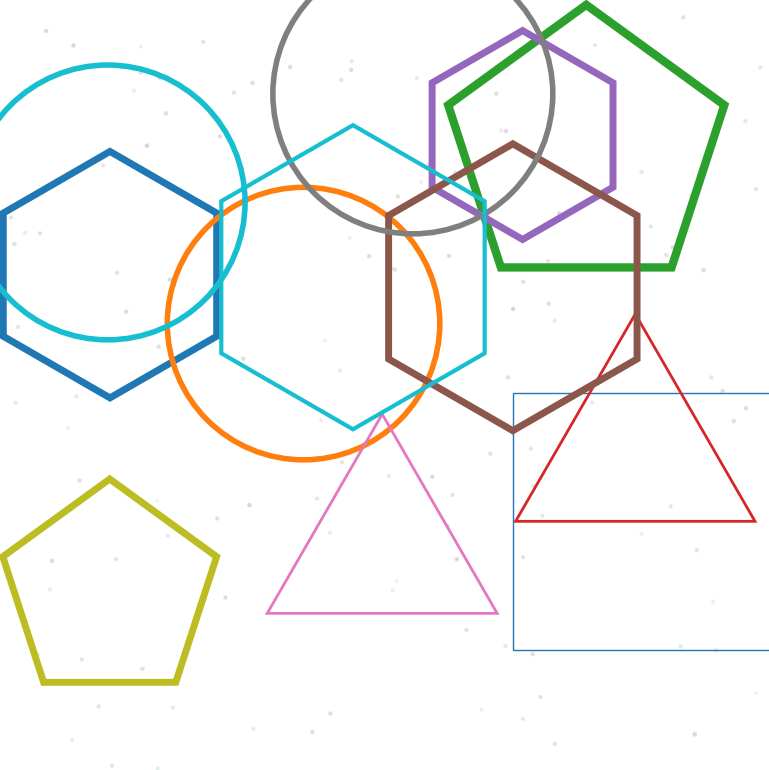[{"shape": "square", "thickness": 0.5, "radius": 0.84, "center": [0.834, 0.323]}, {"shape": "hexagon", "thickness": 2.5, "radius": 0.8, "center": [0.143, 0.643]}, {"shape": "circle", "thickness": 2, "radius": 0.88, "center": [0.394, 0.58]}, {"shape": "pentagon", "thickness": 3, "radius": 0.94, "center": [0.761, 0.805]}, {"shape": "triangle", "thickness": 1, "radius": 0.9, "center": [0.825, 0.413]}, {"shape": "hexagon", "thickness": 2.5, "radius": 0.68, "center": [0.679, 0.825]}, {"shape": "hexagon", "thickness": 2.5, "radius": 0.93, "center": [0.666, 0.627]}, {"shape": "triangle", "thickness": 1, "radius": 0.86, "center": [0.496, 0.29]}, {"shape": "circle", "thickness": 2, "radius": 0.91, "center": [0.536, 0.878]}, {"shape": "pentagon", "thickness": 2.5, "radius": 0.73, "center": [0.142, 0.232]}, {"shape": "hexagon", "thickness": 1.5, "radius": 0.99, "center": [0.458, 0.64]}, {"shape": "circle", "thickness": 2, "radius": 0.89, "center": [0.14, 0.737]}]